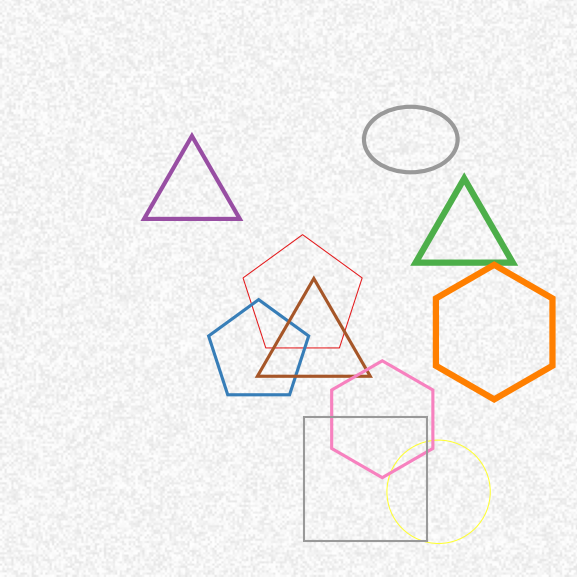[{"shape": "pentagon", "thickness": 0.5, "radius": 0.54, "center": [0.524, 0.484]}, {"shape": "pentagon", "thickness": 1.5, "radius": 0.46, "center": [0.448, 0.389]}, {"shape": "triangle", "thickness": 3, "radius": 0.49, "center": [0.804, 0.593]}, {"shape": "triangle", "thickness": 2, "radius": 0.48, "center": [0.332, 0.668]}, {"shape": "hexagon", "thickness": 3, "radius": 0.58, "center": [0.856, 0.424]}, {"shape": "circle", "thickness": 0.5, "radius": 0.45, "center": [0.759, 0.148]}, {"shape": "triangle", "thickness": 1.5, "radius": 0.56, "center": [0.543, 0.404]}, {"shape": "hexagon", "thickness": 1.5, "radius": 0.51, "center": [0.662, 0.273]}, {"shape": "square", "thickness": 1, "radius": 0.53, "center": [0.633, 0.17]}, {"shape": "oval", "thickness": 2, "radius": 0.41, "center": [0.711, 0.758]}]